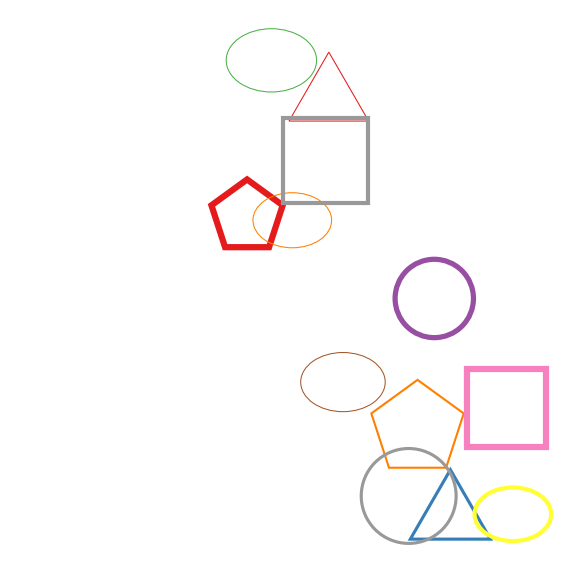[{"shape": "pentagon", "thickness": 3, "radius": 0.32, "center": [0.428, 0.624]}, {"shape": "triangle", "thickness": 0.5, "radius": 0.4, "center": [0.569, 0.829]}, {"shape": "triangle", "thickness": 1.5, "radius": 0.4, "center": [0.78, 0.106]}, {"shape": "oval", "thickness": 0.5, "radius": 0.39, "center": [0.47, 0.895]}, {"shape": "circle", "thickness": 2.5, "radius": 0.34, "center": [0.752, 0.482]}, {"shape": "oval", "thickness": 0.5, "radius": 0.34, "center": [0.506, 0.618]}, {"shape": "pentagon", "thickness": 1, "radius": 0.42, "center": [0.723, 0.257]}, {"shape": "oval", "thickness": 2, "radius": 0.33, "center": [0.888, 0.109]}, {"shape": "oval", "thickness": 0.5, "radius": 0.37, "center": [0.594, 0.337]}, {"shape": "square", "thickness": 3, "radius": 0.34, "center": [0.877, 0.292]}, {"shape": "circle", "thickness": 1.5, "radius": 0.41, "center": [0.708, 0.14]}, {"shape": "square", "thickness": 2, "radius": 0.37, "center": [0.564, 0.721]}]